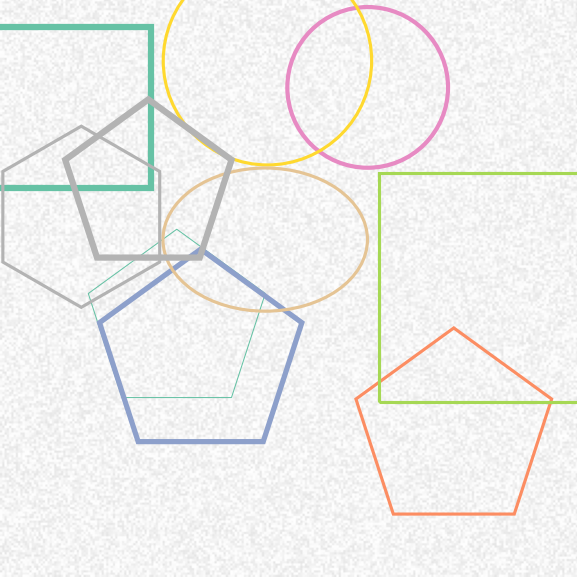[{"shape": "square", "thickness": 3, "radius": 0.7, "center": [0.122, 0.814]}, {"shape": "pentagon", "thickness": 0.5, "radius": 0.81, "center": [0.306, 0.441]}, {"shape": "pentagon", "thickness": 1.5, "radius": 0.89, "center": [0.786, 0.253]}, {"shape": "pentagon", "thickness": 2.5, "radius": 0.92, "center": [0.348, 0.383]}, {"shape": "circle", "thickness": 2, "radius": 0.7, "center": [0.637, 0.848]}, {"shape": "square", "thickness": 1.5, "radius": 0.99, "center": [0.855, 0.5]}, {"shape": "circle", "thickness": 1.5, "radius": 0.9, "center": [0.463, 0.894]}, {"shape": "oval", "thickness": 1.5, "radius": 0.89, "center": [0.459, 0.584]}, {"shape": "hexagon", "thickness": 1.5, "radius": 0.78, "center": [0.141, 0.624]}, {"shape": "pentagon", "thickness": 3, "radius": 0.76, "center": [0.257, 0.676]}]